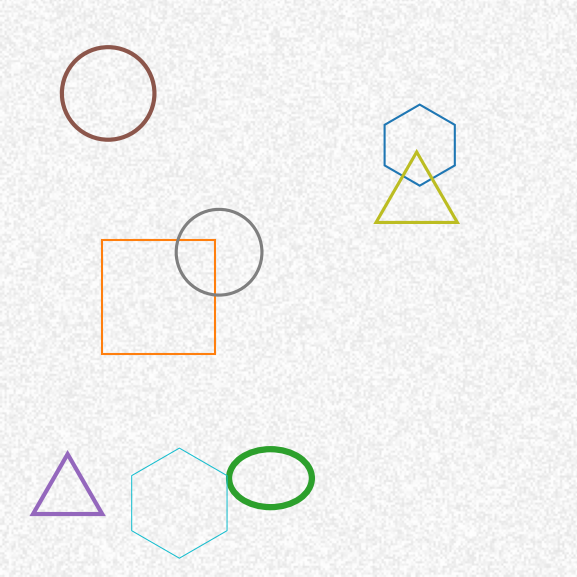[{"shape": "hexagon", "thickness": 1, "radius": 0.35, "center": [0.727, 0.748]}, {"shape": "square", "thickness": 1, "radius": 0.49, "center": [0.274, 0.485]}, {"shape": "oval", "thickness": 3, "radius": 0.36, "center": [0.468, 0.171]}, {"shape": "triangle", "thickness": 2, "radius": 0.35, "center": [0.117, 0.144]}, {"shape": "circle", "thickness": 2, "radius": 0.4, "center": [0.187, 0.837]}, {"shape": "circle", "thickness": 1.5, "radius": 0.37, "center": [0.379, 0.562]}, {"shape": "triangle", "thickness": 1.5, "radius": 0.41, "center": [0.722, 0.655]}, {"shape": "hexagon", "thickness": 0.5, "radius": 0.48, "center": [0.311, 0.128]}]